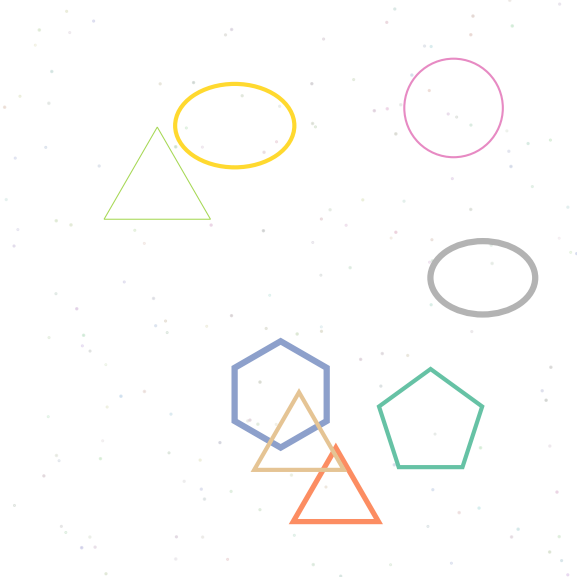[{"shape": "pentagon", "thickness": 2, "radius": 0.47, "center": [0.746, 0.266]}, {"shape": "triangle", "thickness": 2.5, "radius": 0.43, "center": [0.582, 0.139]}, {"shape": "hexagon", "thickness": 3, "radius": 0.46, "center": [0.486, 0.316]}, {"shape": "circle", "thickness": 1, "radius": 0.43, "center": [0.785, 0.812]}, {"shape": "triangle", "thickness": 0.5, "radius": 0.53, "center": [0.272, 0.673]}, {"shape": "oval", "thickness": 2, "radius": 0.52, "center": [0.406, 0.782]}, {"shape": "triangle", "thickness": 2, "radius": 0.45, "center": [0.518, 0.23]}, {"shape": "oval", "thickness": 3, "radius": 0.45, "center": [0.836, 0.518]}]